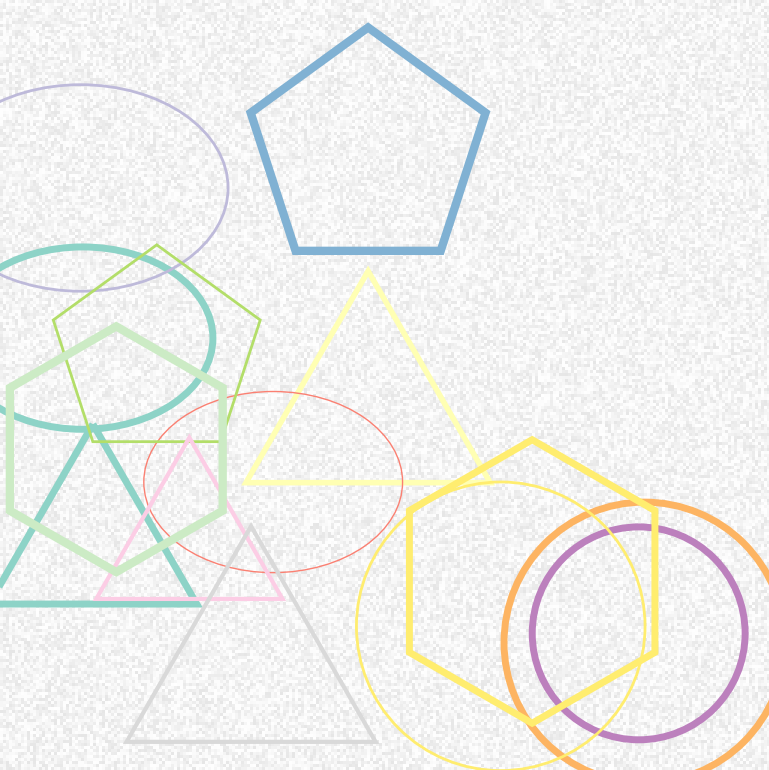[{"shape": "oval", "thickness": 2.5, "radius": 0.85, "center": [0.107, 0.561]}, {"shape": "triangle", "thickness": 2.5, "radius": 0.78, "center": [0.121, 0.293]}, {"shape": "triangle", "thickness": 2, "radius": 0.92, "center": [0.478, 0.465]}, {"shape": "oval", "thickness": 1, "radius": 0.96, "center": [0.105, 0.756]}, {"shape": "oval", "thickness": 0.5, "radius": 0.84, "center": [0.355, 0.374]}, {"shape": "pentagon", "thickness": 3, "radius": 0.8, "center": [0.478, 0.804]}, {"shape": "circle", "thickness": 2.5, "radius": 0.91, "center": [0.837, 0.166]}, {"shape": "pentagon", "thickness": 1, "radius": 0.71, "center": [0.204, 0.541]}, {"shape": "triangle", "thickness": 1.5, "radius": 0.7, "center": [0.246, 0.292]}, {"shape": "triangle", "thickness": 1.5, "radius": 0.93, "center": [0.326, 0.13]}, {"shape": "circle", "thickness": 2.5, "radius": 0.69, "center": [0.829, 0.177]}, {"shape": "hexagon", "thickness": 3, "radius": 0.8, "center": [0.151, 0.417]}, {"shape": "circle", "thickness": 1, "radius": 0.94, "center": [0.65, 0.187]}, {"shape": "hexagon", "thickness": 2.5, "radius": 0.92, "center": [0.691, 0.245]}]